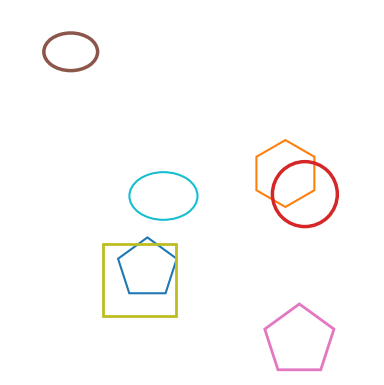[{"shape": "pentagon", "thickness": 1.5, "radius": 0.4, "center": [0.383, 0.303]}, {"shape": "hexagon", "thickness": 1.5, "radius": 0.43, "center": [0.741, 0.549]}, {"shape": "circle", "thickness": 2.5, "radius": 0.42, "center": [0.792, 0.496]}, {"shape": "oval", "thickness": 2.5, "radius": 0.35, "center": [0.184, 0.865]}, {"shape": "pentagon", "thickness": 2, "radius": 0.47, "center": [0.778, 0.116]}, {"shape": "square", "thickness": 2, "radius": 0.47, "center": [0.362, 0.273]}, {"shape": "oval", "thickness": 1.5, "radius": 0.44, "center": [0.425, 0.491]}]